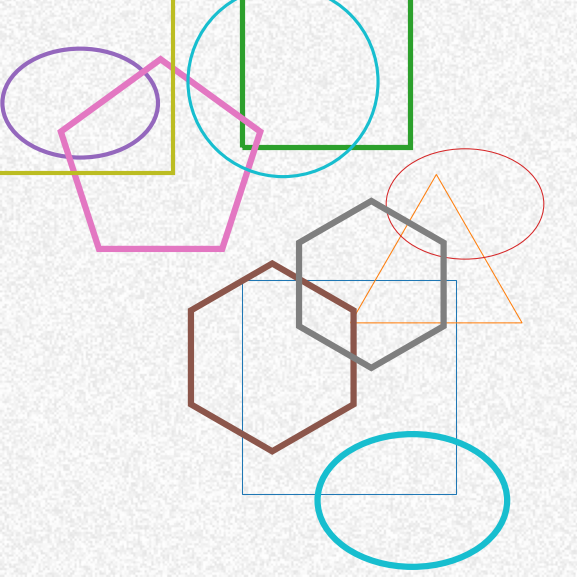[{"shape": "square", "thickness": 0.5, "radius": 0.93, "center": [0.604, 0.329]}, {"shape": "triangle", "thickness": 0.5, "radius": 0.86, "center": [0.756, 0.526]}, {"shape": "square", "thickness": 2.5, "radius": 0.73, "center": [0.564, 0.891]}, {"shape": "oval", "thickness": 0.5, "radius": 0.68, "center": [0.805, 0.646]}, {"shape": "oval", "thickness": 2, "radius": 0.67, "center": [0.139, 0.821]}, {"shape": "hexagon", "thickness": 3, "radius": 0.81, "center": [0.471, 0.38]}, {"shape": "pentagon", "thickness": 3, "radius": 0.91, "center": [0.278, 0.715]}, {"shape": "hexagon", "thickness": 3, "radius": 0.72, "center": [0.643, 0.507]}, {"shape": "square", "thickness": 2, "radius": 0.88, "center": [0.122, 0.875]}, {"shape": "circle", "thickness": 1.5, "radius": 0.82, "center": [0.49, 0.858]}, {"shape": "oval", "thickness": 3, "radius": 0.82, "center": [0.714, 0.133]}]